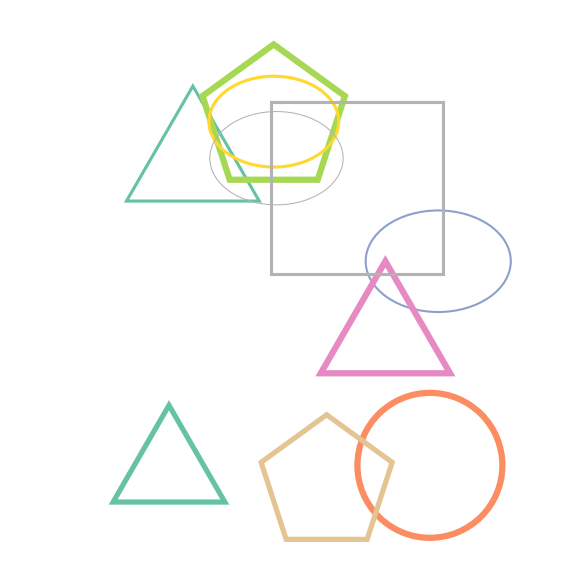[{"shape": "triangle", "thickness": 2.5, "radius": 0.56, "center": [0.293, 0.186]}, {"shape": "triangle", "thickness": 1.5, "radius": 0.66, "center": [0.334, 0.717]}, {"shape": "circle", "thickness": 3, "radius": 0.63, "center": [0.744, 0.193]}, {"shape": "oval", "thickness": 1, "radius": 0.63, "center": [0.759, 0.547]}, {"shape": "triangle", "thickness": 3, "radius": 0.65, "center": [0.667, 0.417]}, {"shape": "pentagon", "thickness": 3, "radius": 0.65, "center": [0.474, 0.793]}, {"shape": "oval", "thickness": 1.5, "radius": 0.56, "center": [0.474, 0.789]}, {"shape": "pentagon", "thickness": 2.5, "radius": 0.6, "center": [0.566, 0.162]}, {"shape": "square", "thickness": 1.5, "radius": 0.74, "center": [0.618, 0.674]}, {"shape": "oval", "thickness": 0.5, "radius": 0.58, "center": [0.479, 0.725]}]